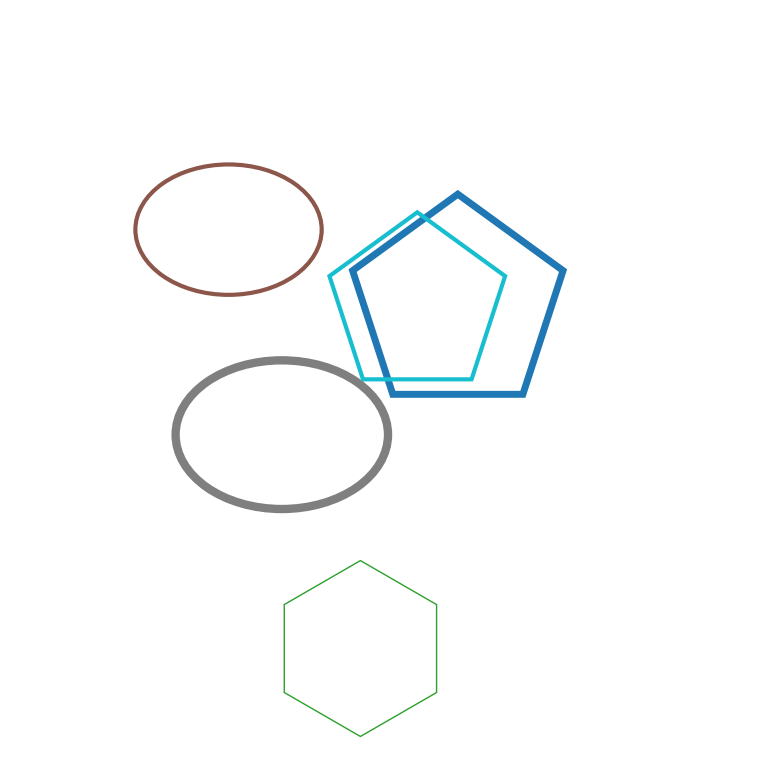[{"shape": "pentagon", "thickness": 2.5, "radius": 0.72, "center": [0.595, 0.604]}, {"shape": "hexagon", "thickness": 0.5, "radius": 0.57, "center": [0.468, 0.158]}, {"shape": "oval", "thickness": 1.5, "radius": 0.6, "center": [0.297, 0.702]}, {"shape": "oval", "thickness": 3, "radius": 0.69, "center": [0.366, 0.435]}, {"shape": "pentagon", "thickness": 1.5, "radius": 0.6, "center": [0.542, 0.604]}]